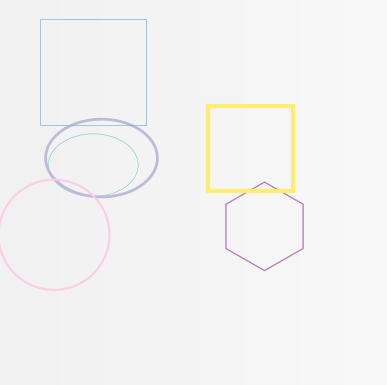[{"shape": "oval", "thickness": 0.5, "radius": 0.58, "center": [0.241, 0.571]}, {"shape": "oval", "thickness": 2, "radius": 0.72, "center": [0.262, 0.589]}, {"shape": "square", "thickness": 0.5, "radius": 0.69, "center": [0.24, 0.813]}, {"shape": "circle", "thickness": 1.5, "radius": 0.72, "center": [0.139, 0.39]}, {"shape": "hexagon", "thickness": 1, "radius": 0.57, "center": [0.683, 0.412]}, {"shape": "square", "thickness": 3, "radius": 0.55, "center": [0.646, 0.615]}]